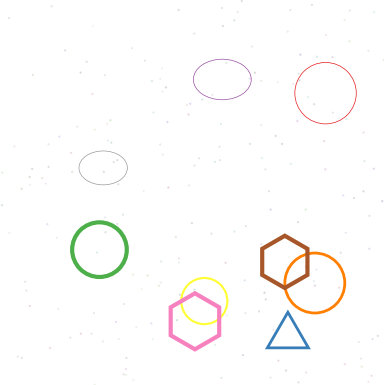[{"shape": "circle", "thickness": 0.5, "radius": 0.4, "center": [0.846, 0.758]}, {"shape": "triangle", "thickness": 2, "radius": 0.31, "center": [0.748, 0.127]}, {"shape": "circle", "thickness": 3, "radius": 0.35, "center": [0.258, 0.352]}, {"shape": "oval", "thickness": 0.5, "radius": 0.38, "center": [0.577, 0.794]}, {"shape": "circle", "thickness": 2, "radius": 0.39, "center": [0.818, 0.265]}, {"shape": "circle", "thickness": 1.5, "radius": 0.3, "center": [0.531, 0.218]}, {"shape": "hexagon", "thickness": 3, "radius": 0.34, "center": [0.74, 0.32]}, {"shape": "hexagon", "thickness": 3, "radius": 0.36, "center": [0.506, 0.165]}, {"shape": "oval", "thickness": 0.5, "radius": 0.31, "center": [0.268, 0.564]}]